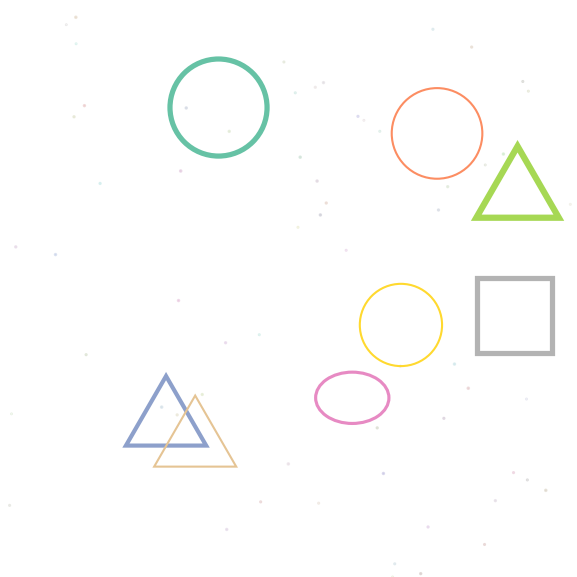[{"shape": "circle", "thickness": 2.5, "radius": 0.42, "center": [0.378, 0.813]}, {"shape": "circle", "thickness": 1, "radius": 0.39, "center": [0.757, 0.768]}, {"shape": "triangle", "thickness": 2, "radius": 0.4, "center": [0.288, 0.268]}, {"shape": "oval", "thickness": 1.5, "radius": 0.32, "center": [0.61, 0.31]}, {"shape": "triangle", "thickness": 3, "radius": 0.41, "center": [0.896, 0.663]}, {"shape": "circle", "thickness": 1, "radius": 0.36, "center": [0.694, 0.436]}, {"shape": "triangle", "thickness": 1, "radius": 0.41, "center": [0.338, 0.232]}, {"shape": "square", "thickness": 2.5, "radius": 0.33, "center": [0.891, 0.453]}]